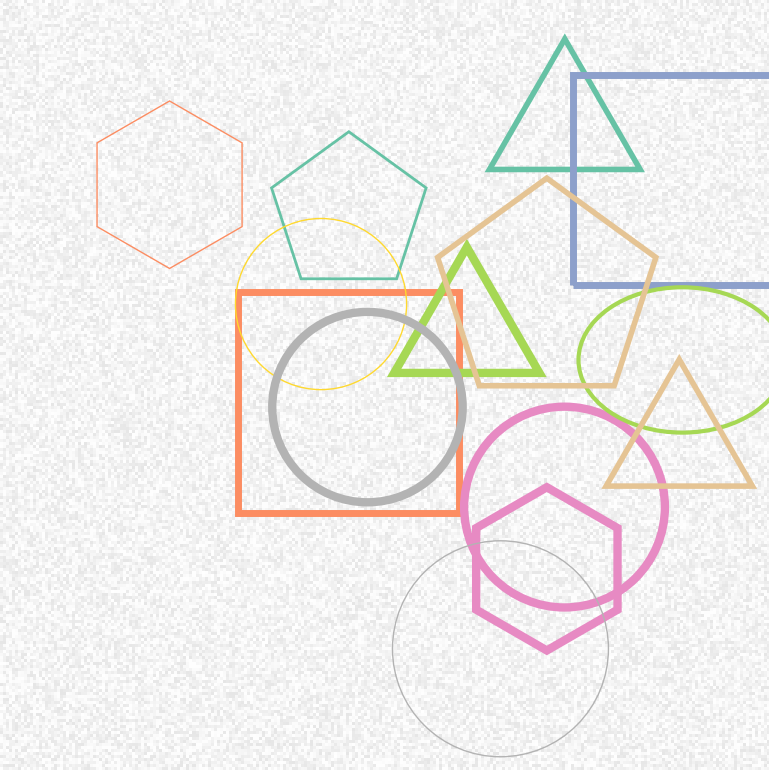[{"shape": "triangle", "thickness": 2, "radius": 0.57, "center": [0.733, 0.836]}, {"shape": "pentagon", "thickness": 1, "radius": 0.53, "center": [0.453, 0.723]}, {"shape": "hexagon", "thickness": 0.5, "radius": 0.54, "center": [0.22, 0.76]}, {"shape": "square", "thickness": 2.5, "radius": 0.72, "center": [0.453, 0.478]}, {"shape": "square", "thickness": 2.5, "radius": 0.68, "center": [0.881, 0.766]}, {"shape": "circle", "thickness": 3, "radius": 0.65, "center": [0.733, 0.341]}, {"shape": "hexagon", "thickness": 3, "radius": 0.53, "center": [0.71, 0.261]}, {"shape": "triangle", "thickness": 3, "radius": 0.54, "center": [0.606, 0.57]}, {"shape": "oval", "thickness": 1.5, "radius": 0.67, "center": [0.886, 0.533]}, {"shape": "circle", "thickness": 0.5, "radius": 0.56, "center": [0.417, 0.605]}, {"shape": "pentagon", "thickness": 2, "radius": 0.75, "center": [0.71, 0.62]}, {"shape": "triangle", "thickness": 2, "radius": 0.55, "center": [0.882, 0.424]}, {"shape": "circle", "thickness": 3, "radius": 0.62, "center": [0.477, 0.471]}, {"shape": "circle", "thickness": 0.5, "radius": 0.7, "center": [0.65, 0.157]}]